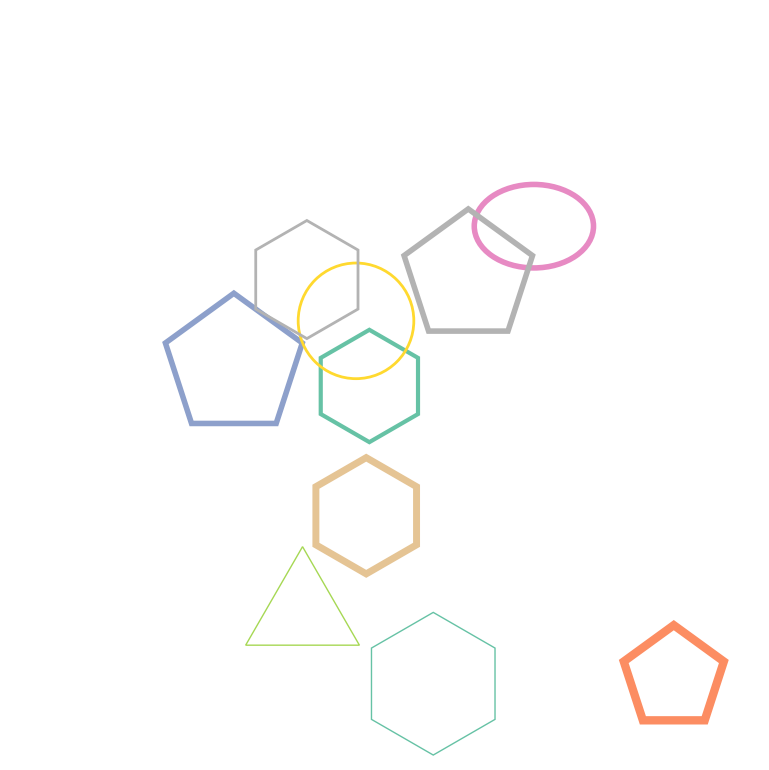[{"shape": "hexagon", "thickness": 0.5, "radius": 0.46, "center": [0.563, 0.112]}, {"shape": "hexagon", "thickness": 1.5, "radius": 0.36, "center": [0.48, 0.499]}, {"shape": "pentagon", "thickness": 3, "radius": 0.34, "center": [0.875, 0.12]}, {"shape": "pentagon", "thickness": 2, "radius": 0.47, "center": [0.304, 0.526]}, {"shape": "oval", "thickness": 2, "radius": 0.39, "center": [0.693, 0.706]}, {"shape": "triangle", "thickness": 0.5, "radius": 0.43, "center": [0.393, 0.205]}, {"shape": "circle", "thickness": 1, "radius": 0.38, "center": [0.462, 0.583]}, {"shape": "hexagon", "thickness": 2.5, "radius": 0.38, "center": [0.476, 0.33]}, {"shape": "hexagon", "thickness": 1, "radius": 0.38, "center": [0.399, 0.637]}, {"shape": "pentagon", "thickness": 2, "radius": 0.44, "center": [0.608, 0.641]}]